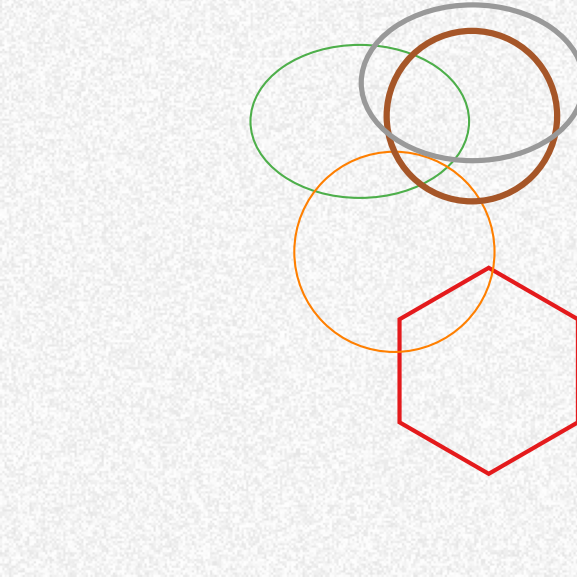[{"shape": "hexagon", "thickness": 2, "radius": 0.89, "center": [0.846, 0.357]}, {"shape": "oval", "thickness": 1, "radius": 0.95, "center": [0.623, 0.789]}, {"shape": "circle", "thickness": 1, "radius": 0.87, "center": [0.683, 0.563]}, {"shape": "circle", "thickness": 3, "radius": 0.74, "center": [0.817, 0.798]}, {"shape": "oval", "thickness": 2.5, "radius": 0.96, "center": [0.818, 0.856]}]